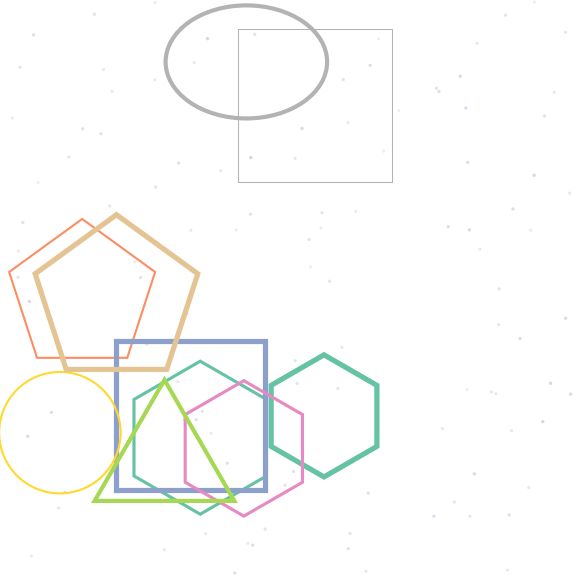[{"shape": "hexagon", "thickness": 1.5, "radius": 0.66, "center": [0.347, 0.241]}, {"shape": "hexagon", "thickness": 2.5, "radius": 0.53, "center": [0.561, 0.279]}, {"shape": "pentagon", "thickness": 1, "radius": 0.66, "center": [0.142, 0.487]}, {"shape": "square", "thickness": 2.5, "radius": 0.64, "center": [0.33, 0.28]}, {"shape": "hexagon", "thickness": 1.5, "radius": 0.59, "center": [0.422, 0.223]}, {"shape": "triangle", "thickness": 2, "radius": 0.7, "center": [0.285, 0.202]}, {"shape": "circle", "thickness": 1, "radius": 0.53, "center": [0.104, 0.25]}, {"shape": "pentagon", "thickness": 2.5, "radius": 0.74, "center": [0.202, 0.479]}, {"shape": "oval", "thickness": 2, "radius": 0.7, "center": [0.427, 0.892]}, {"shape": "square", "thickness": 0.5, "radius": 0.67, "center": [0.545, 0.816]}]